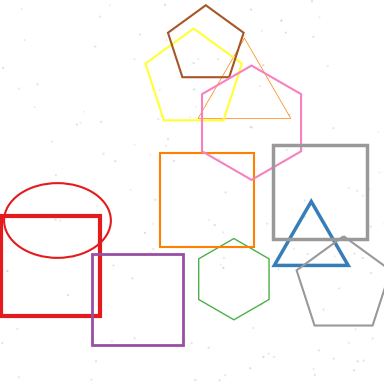[{"shape": "square", "thickness": 3, "radius": 0.65, "center": [0.131, 0.309]}, {"shape": "oval", "thickness": 1.5, "radius": 0.69, "center": [0.149, 0.427]}, {"shape": "triangle", "thickness": 2.5, "radius": 0.55, "center": [0.808, 0.366]}, {"shape": "hexagon", "thickness": 1, "radius": 0.53, "center": [0.607, 0.275]}, {"shape": "square", "thickness": 2, "radius": 0.59, "center": [0.356, 0.222]}, {"shape": "triangle", "thickness": 0.5, "radius": 0.69, "center": [0.635, 0.762]}, {"shape": "square", "thickness": 1.5, "radius": 0.61, "center": [0.538, 0.48]}, {"shape": "pentagon", "thickness": 1.5, "radius": 0.66, "center": [0.503, 0.794]}, {"shape": "pentagon", "thickness": 1.5, "radius": 0.52, "center": [0.535, 0.883]}, {"shape": "hexagon", "thickness": 1.5, "radius": 0.74, "center": [0.653, 0.681]}, {"shape": "square", "thickness": 2.5, "radius": 0.61, "center": [0.832, 0.5]}, {"shape": "pentagon", "thickness": 1.5, "radius": 0.64, "center": [0.892, 0.258]}]